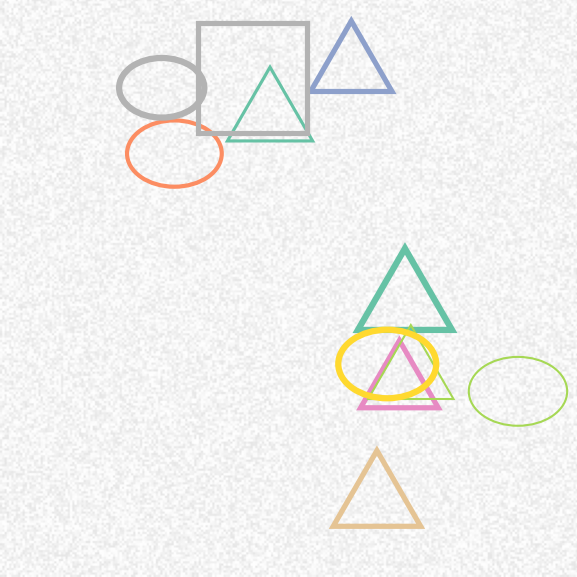[{"shape": "triangle", "thickness": 1.5, "radius": 0.43, "center": [0.468, 0.798]}, {"shape": "triangle", "thickness": 3, "radius": 0.47, "center": [0.701, 0.475]}, {"shape": "oval", "thickness": 2, "radius": 0.41, "center": [0.302, 0.733]}, {"shape": "triangle", "thickness": 2.5, "radius": 0.41, "center": [0.608, 0.881]}, {"shape": "triangle", "thickness": 2.5, "radius": 0.39, "center": [0.692, 0.332]}, {"shape": "triangle", "thickness": 1, "radius": 0.43, "center": [0.711, 0.351]}, {"shape": "oval", "thickness": 1, "radius": 0.43, "center": [0.897, 0.322]}, {"shape": "oval", "thickness": 3, "radius": 0.42, "center": [0.671, 0.369]}, {"shape": "triangle", "thickness": 2.5, "radius": 0.44, "center": [0.653, 0.132]}, {"shape": "oval", "thickness": 3, "radius": 0.37, "center": [0.28, 0.847]}, {"shape": "square", "thickness": 2.5, "radius": 0.47, "center": [0.437, 0.864]}]